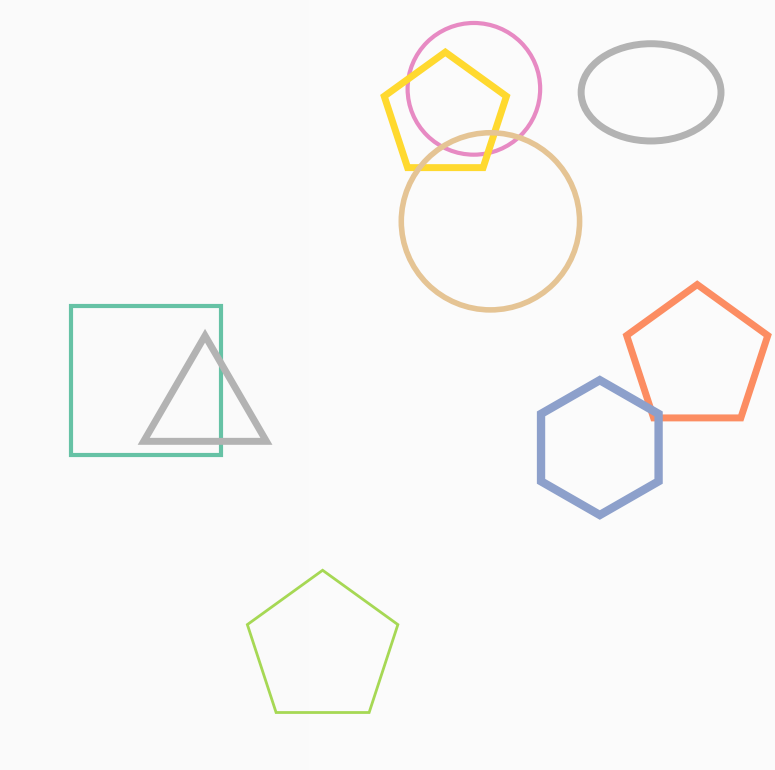[{"shape": "square", "thickness": 1.5, "radius": 0.48, "center": [0.188, 0.506]}, {"shape": "pentagon", "thickness": 2.5, "radius": 0.48, "center": [0.9, 0.535]}, {"shape": "hexagon", "thickness": 3, "radius": 0.44, "center": [0.774, 0.419]}, {"shape": "circle", "thickness": 1.5, "radius": 0.43, "center": [0.611, 0.885]}, {"shape": "pentagon", "thickness": 1, "radius": 0.51, "center": [0.416, 0.157]}, {"shape": "pentagon", "thickness": 2.5, "radius": 0.41, "center": [0.575, 0.849]}, {"shape": "circle", "thickness": 2, "radius": 0.58, "center": [0.633, 0.713]}, {"shape": "triangle", "thickness": 2.5, "radius": 0.46, "center": [0.265, 0.473]}, {"shape": "oval", "thickness": 2.5, "radius": 0.45, "center": [0.84, 0.88]}]